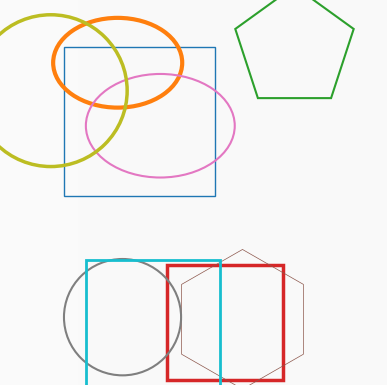[{"shape": "square", "thickness": 1, "radius": 0.97, "center": [0.36, 0.684]}, {"shape": "oval", "thickness": 3, "radius": 0.83, "center": [0.304, 0.837]}, {"shape": "pentagon", "thickness": 1.5, "radius": 0.8, "center": [0.76, 0.875]}, {"shape": "square", "thickness": 2.5, "radius": 0.75, "center": [0.58, 0.163]}, {"shape": "hexagon", "thickness": 0.5, "radius": 0.91, "center": [0.626, 0.171]}, {"shape": "oval", "thickness": 1.5, "radius": 0.96, "center": [0.414, 0.673]}, {"shape": "circle", "thickness": 1.5, "radius": 0.76, "center": [0.316, 0.176]}, {"shape": "circle", "thickness": 2.5, "radius": 0.99, "center": [0.131, 0.765]}, {"shape": "square", "thickness": 2, "radius": 0.86, "center": [0.394, 0.153]}]